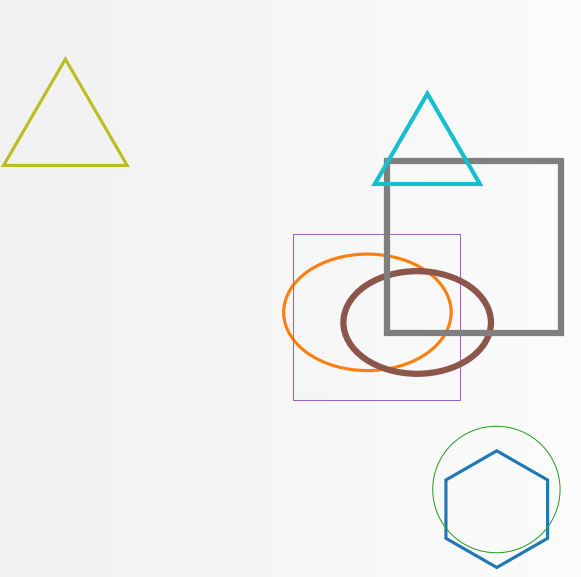[{"shape": "hexagon", "thickness": 1.5, "radius": 0.5, "center": [0.855, 0.117]}, {"shape": "oval", "thickness": 1.5, "radius": 0.72, "center": [0.632, 0.458]}, {"shape": "circle", "thickness": 0.5, "radius": 0.55, "center": [0.854, 0.152]}, {"shape": "square", "thickness": 0.5, "radius": 0.72, "center": [0.648, 0.45]}, {"shape": "oval", "thickness": 3, "radius": 0.63, "center": [0.718, 0.441]}, {"shape": "square", "thickness": 3, "radius": 0.75, "center": [0.816, 0.571]}, {"shape": "triangle", "thickness": 1.5, "radius": 0.61, "center": [0.112, 0.774]}, {"shape": "triangle", "thickness": 2, "radius": 0.52, "center": [0.735, 0.733]}]